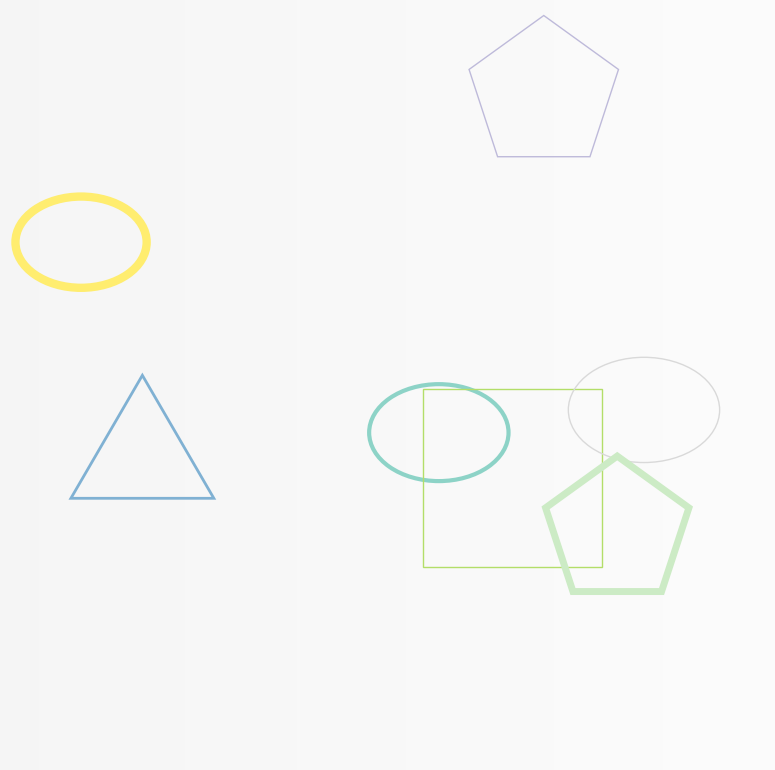[{"shape": "oval", "thickness": 1.5, "radius": 0.45, "center": [0.566, 0.438]}, {"shape": "pentagon", "thickness": 0.5, "radius": 0.51, "center": [0.702, 0.878]}, {"shape": "triangle", "thickness": 1, "radius": 0.53, "center": [0.184, 0.406]}, {"shape": "square", "thickness": 0.5, "radius": 0.58, "center": [0.662, 0.379]}, {"shape": "oval", "thickness": 0.5, "radius": 0.49, "center": [0.831, 0.468]}, {"shape": "pentagon", "thickness": 2.5, "radius": 0.49, "center": [0.796, 0.31]}, {"shape": "oval", "thickness": 3, "radius": 0.42, "center": [0.105, 0.685]}]